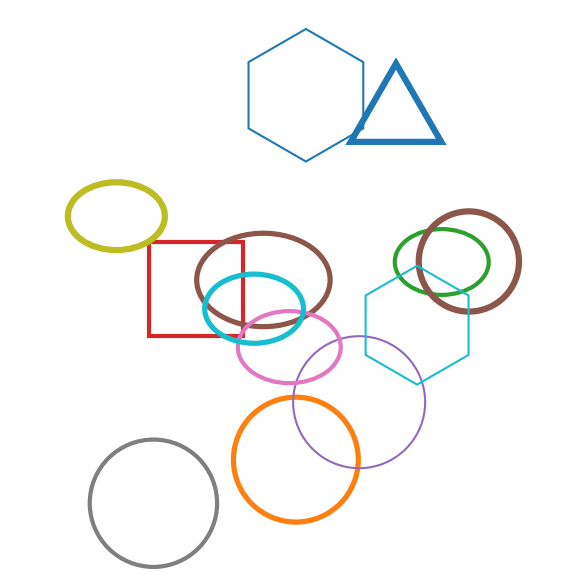[{"shape": "hexagon", "thickness": 1, "radius": 0.57, "center": [0.53, 0.834]}, {"shape": "triangle", "thickness": 3, "radius": 0.45, "center": [0.686, 0.799]}, {"shape": "circle", "thickness": 2.5, "radius": 0.54, "center": [0.512, 0.203]}, {"shape": "oval", "thickness": 2, "radius": 0.41, "center": [0.765, 0.545]}, {"shape": "square", "thickness": 2, "radius": 0.41, "center": [0.34, 0.499]}, {"shape": "circle", "thickness": 1, "radius": 0.57, "center": [0.622, 0.303]}, {"shape": "oval", "thickness": 2.5, "radius": 0.58, "center": [0.456, 0.514]}, {"shape": "circle", "thickness": 3, "radius": 0.43, "center": [0.812, 0.546]}, {"shape": "oval", "thickness": 2, "radius": 0.45, "center": [0.501, 0.398]}, {"shape": "circle", "thickness": 2, "radius": 0.55, "center": [0.266, 0.128]}, {"shape": "oval", "thickness": 3, "radius": 0.42, "center": [0.201, 0.625]}, {"shape": "hexagon", "thickness": 1, "radius": 0.51, "center": [0.722, 0.436]}, {"shape": "oval", "thickness": 2.5, "radius": 0.43, "center": [0.44, 0.465]}]